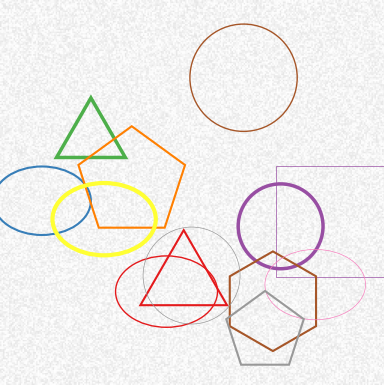[{"shape": "oval", "thickness": 1, "radius": 0.66, "center": [0.433, 0.243]}, {"shape": "triangle", "thickness": 1.5, "radius": 0.65, "center": [0.477, 0.272]}, {"shape": "oval", "thickness": 1.5, "radius": 0.64, "center": [0.109, 0.479]}, {"shape": "triangle", "thickness": 2.5, "radius": 0.52, "center": [0.236, 0.643]}, {"shape": "square", "thickness": 0.5, "radius": 0.72, "center": [0.861, 0.425]}, {"shape": "circle", "thickness": 2.5, "radius": 0.55, "center": [0.729, 0.412]}, {"shape": "pentagon", "thickness": 1.5, "radius": 0.73, "center": [0.342, 0.526]}, {"shape": "oval", "thickness": 3, "radius": 0.67, "center": [0.27, 0.431]}, {"shape": "hexagon", "thickness": 1.5, "radius": 0.65, "center": [0.709, 0.218]}, {"shape": "circle", "thickness": 1, "radius": 0.7, "center": [0.633, 0.798]}, {"shape": "oval", "thickness": 0.5, "radius": 0.65, "center": [0.819, 0.261]}, {"shape": "circle", "thickness": 0.5, "radius": 0.63, "center": [0.498, 0.284]}, {"shape": "pentagon", "thickness": 1.5, "radius": 0.53, "center": [0.688, 0.138]}]